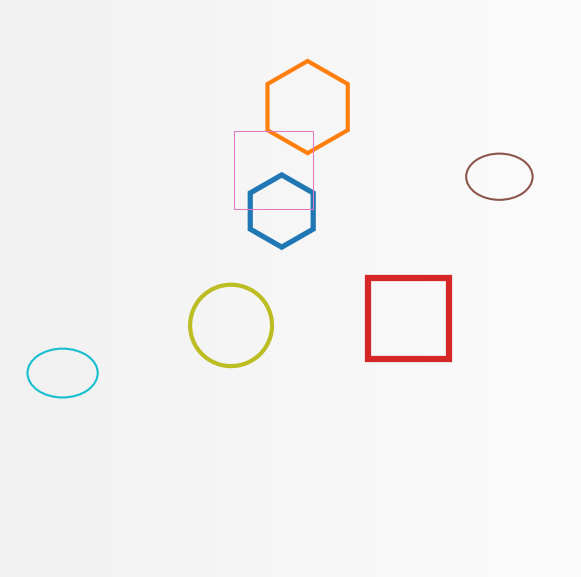[{"shape": "hexagon", "thickness": 2.5, "radius": 0.31, "center": [0.485, 0.634]}, {"shape": "hexagon", "thickness": 2, "radius": 0.4, "center": [0.529, 0.814]}, {"shape": "square", "thickness": 3, "radius": 0.35, "center": [0.703, 0.448]}, {"shape": "oval", "thickness": 1, "radius": 0.29, "center": [0.859, 0.693]}, {"shape": "square", "thickness": 0.5, "radius": 0.34, "center": [0.471, 0.705]}, {"shape": "circle", "thickness": 2, "radius": 0.35, "center": [0.398, 0.436]}, {"shape": "oval", "thickness": 1, "radius": 0.3, "center": [0.108, 0.353]}]